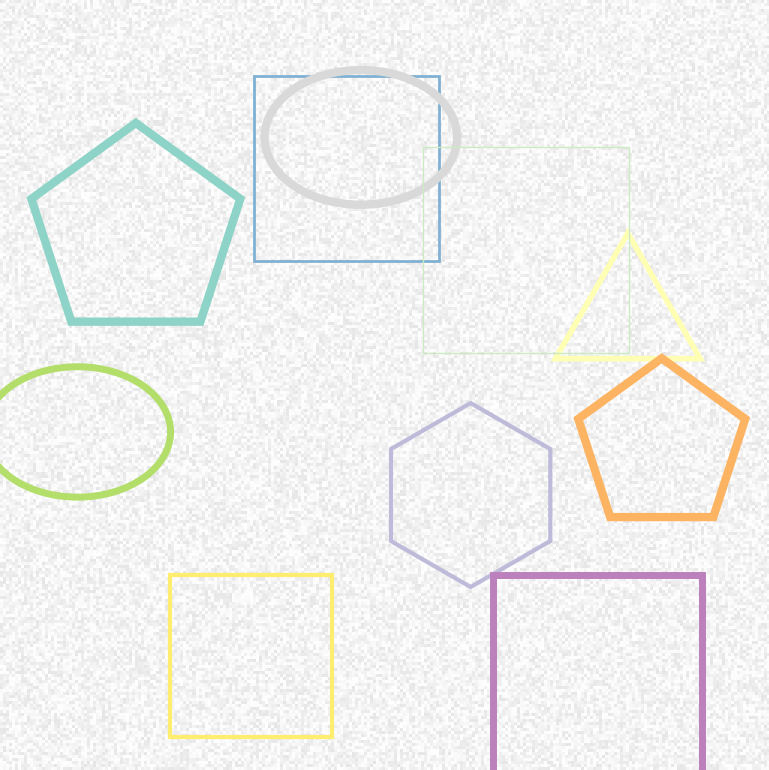[{"shape": "pentagon", "thickness": 3, "radius": 0.71, "center": [0.176, 0.698]}, {"shape": "triangle", "thickness": 2, "radius": 0.54, "center": [0.815, 0.589]}, {"shape": "hexagon", "thickness": 1.5, "radius": 0.6, "center": [0.611, 0.357]}, {"shape": "square", "thickness": 1, "radius": 0.6, "center": [0.45, 0.781]}, {"shape": "pentagon", "thickness": 3, "radius": 0.57, "center": [0.859, 0.421]}, {"shape": "oval", "thickness": 2.5, "radius": 0.6, "center": [0.101, 0.439]}, {"shape": "oval", "thickness": 3, "radius": 0.62, "center": [0.469, 0.822]}, {"shape": "square", "thickness": 2.5, "radius": 0.68, "center": [0.776, 0.117]}, {"shape": "square", "thickness": 0.5, "radius": 0.67, "center": [0.683, 0.676]}, {"shape": "square", "thickness": 1.5, "radius": 0.53, "center": [0.326, 0.148]}]